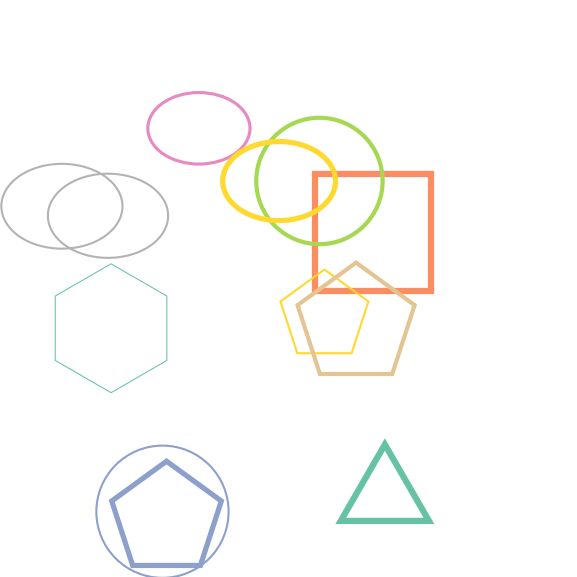[{"shape": "triangle", "thickness": 3, "radius": 0.44, "center": [0.666, 0.141]}, {"shape": "hexagon", "thickness": 0.5, "radius": 0.56, "center": [0.192, 0.431]}, {"shape": "square", "thickness": 3, "radius": 0.5, "center": [0.646, 0.597]}, {"shape": "pentagon", "thickness": 2.5, "radius": 0.5, "center": [0.288, 0.101]}, {"shape": "circle", "thickness": 1, "radius": 0.57, "center": [0.281, 0.113]}, {"shape": "oval", "thickness": 1.5, "radius": 0.44, "center": [0.344, 0.777]}, {"shape": "circle", "thickness": 2, "radius": 0.55, "center": [0.553, 0.686]}, {"shape": "oval", "thickness": 2.5, "radius": 0.49, "center": [0.483, 0.686]}, {"shape": "pentagon", "thickness": 1, "radius": 0.4, "center": [0.562, 0.452]}, {"shape": "pentagon", "thickness": 2, "radius": 0.53, "center": [0.617, 0.438]}, {"shape": "oval", "thickness": 1, "radius": 0.52, "center": [0.107, 0.642]}, {"shape": "oval", "thickness": 1, "radius": 0.52, "center": [0.187, 0.625]}]